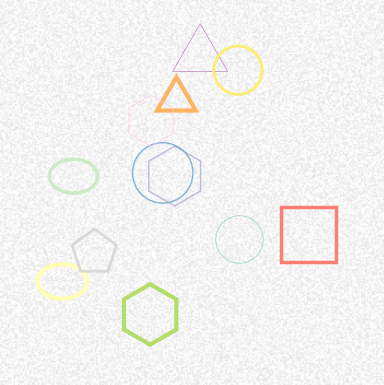[{"shape": "circle", "thickness": 0.5, "radius": 0.31, "center": [0.622, 0.378]}, {"shape": "oval", "thickness": 3, "radius": 0.32, "center": [0.162, 0.269]}, {"shape": "hexagon", "thickness": 1, "radius": 0.39, "center": [0.454, 0.543]}, {"shape": "square", "thickness": 2.5, "radius": 0.36, "center": [0.802, 0.39]}, {"shape": "circle", "thickness": 1, "radius": 0.39, "center": [0.423, 0.551]}, {"shape": "triangle", "thickness": 3, "radius": 0.29, "center": [0.458, 0.742]}, {"shape": "hexagon", "thickness": 3, "radius": 0.39, "center": [0.39, 0.183]}, {"shape": "hexagon", "thickness": 0.5, "radius": 0.33, "center": [0.392, 0.686]}, {"shape": "pentagon", "thickness": 2, "radius": 0.3, "center": [0.245, 0.345]}, {"shape": "triangle", "thickness": 0.5, "radius": 0.41, "center": [0.52, 0.856]}, {"shape": "oval", "thickness": 2.5, "radius": 0.31, "center": [0.191, 0.542]}, {"shape": "circle", "thickness": 2, "radius": 0.31, "center": [0.618, 0.818]}]